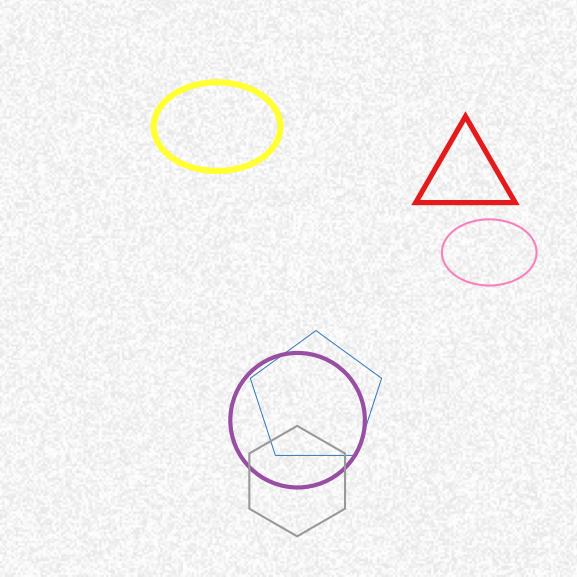[{"shape": "triangle", "thickness": 2.5, "radius": 0.5, "center": [0.806, 0.698]}, {"shape": "pentagon", "thickness": 0.5, "radius": 0.6, "center": [0.547, 0.307]}, {"shape": "circle", "thickness": 2, "radius": 0.58, "center": [0.515, 0.272]}, {"shape": "oval", "thickness": 3, "radius": 0.55, "center": [0.376, 0.78]}, {"shape": "oval", "thickness": 1, "radius": 0.41, "center": [0.847, 0.562]}, {"shape": "hexagon", "thickness": 1, "radius": 0.48, "center": [0.515, 0.166]}]